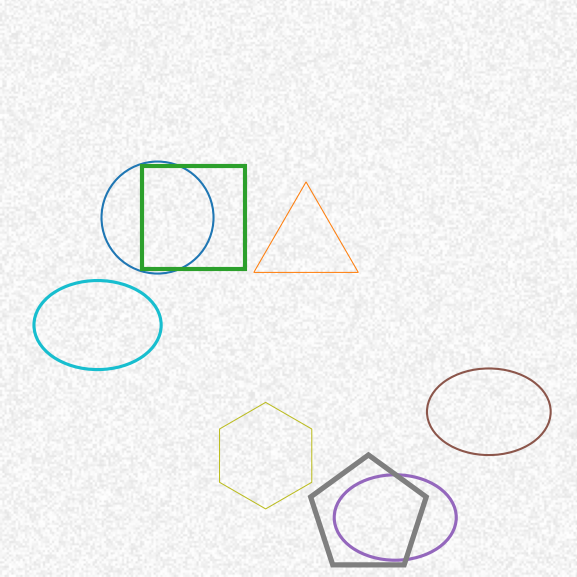[{"shape": "circle", "thickness": 1, "radius": 0.48, "center": [0.273, 0.622]}, {"shape": "triangle", "thickness": 0.5, "radius": 0.52, "center": [0.53, 0.58]}, {"shape": "square", "thickness": 2, "radius": 0.45, "center": [0.334, 0.623]}, {"shape": "oval", "thickness": 1.5, "radius": 0.53, "center": [0.684, 0.103]}, {"shape": "oval", "thickness": 1, "radius": 0.54, "center": [0.846, 0.286]}, {"shape": "pentagon", "thickness": 2.5, "radius": 0.53, "center": [0.638, 0.106]}, {"shape": "hexagon", "thickness": 0.5, "radius": 0.46, "center": [0.46, 0.21]}, {"shape": "oval", "thickness": 1.5, "radius": 0.55, "center": [0.169, 0.436]}]